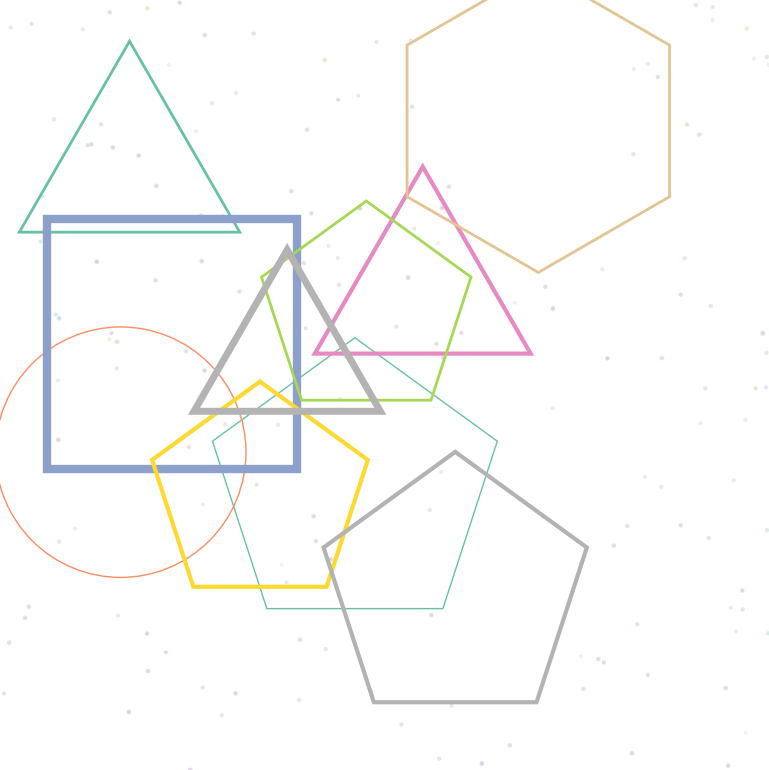[{"shape": "triangle", "thickness": 1, "radius": 0.83, "center": [0.168, 0.781]}, {"shape": "pentagon", "thickness": 0.5, "radius": 0.97, "center": [0.461, 0.367]}, {"shape": "circle", "thickness": 0.5, "radius": 0.81, "center": [0.157, 0.413]}, {"shape": "square", "thickness": 3, "radius": 0.81, "center": [0.223, 0.554]}, {"shape": "triangle", "thickness": 1.5, "radius": 0.81, "center": [0.549, 0.622]}, {"shape": "pentagon", "thickness": 1, "radius": 0.72, "center": [0.476, 0.596]}, {"shape": "pentagon", "thickness": 1.5, "radius": 0.74, "center": [0.338, 0.357]}, {"shape": "hexagon", "thickness": 1, "radius": 0.98, "center": [0.699, 0.843]}, {"shape": "triangle", "thickness": 2.5, "radius": 0.7, "center": [0.373, 0.536]}, {"shape": "pentagon", "thickness": 1.5, "radius": 0.9, "center": [0.591, 0.233]}]